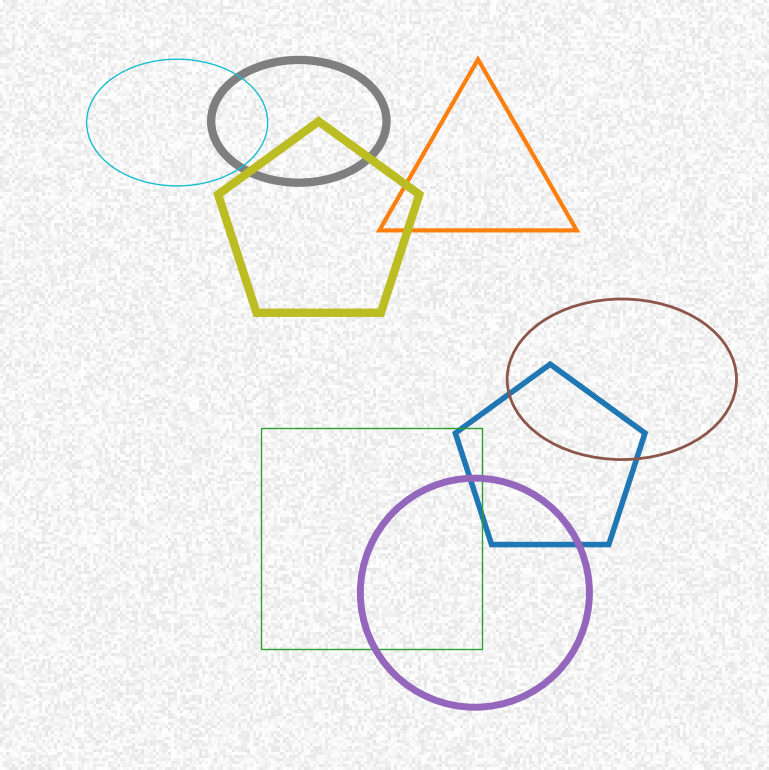[{"shape": "pentagon", "thickness": 2, "radius": 0.65, "center": [0.715, 0.398]}, {"shape": "triangle", "thickness": 1.5, "radius": 0.74, "center": [0.621, 0.775]}, {"shape": "square", "thickness": 0.5, "radius": 0.72, "center": [0.482, 0.3]}, {"shape": "circle", "thickness": 2.5, "radius": 0.74, "center": [0.617, 0.23]}, {"shape": "oval", "thickness": 1, "radius": 0.74, "center": [0.808, 0.507]}, {"shape": "oval", "thickness": 3, "radius": 0.57, "center": [0.388, 0.842]}, {"shape": "pentagon", "thickness": 3, "radius": 0.69, "center": [0.414, 0.705]}, {"shape": "oval", "thickness": 0.5, "radius": 0.59, "center": [0.23, 0.841]}]